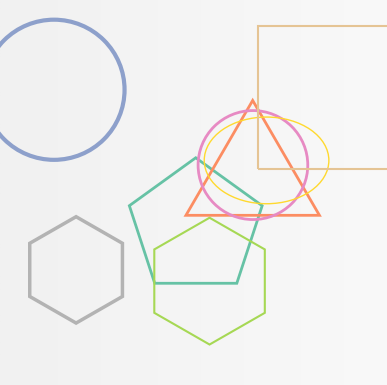[{"shape": "pentagon", "thickness": 2, "radius": 0.9, "center": [0.505, 0.41]}, {"shape": "triangle", "thickness": 2, "radius": 0.99, "center": [0.652, 0.54]}, {"shape": "circle", "thickness": 3, "radius": 0.91, "center": [0.139, 0.767]}, {"shape": "circle", "thickness": 2, "radius": 0.71, "center": [0.653, 0.571]}, {"shape": "hexagon", "thickness": 1.5, "radius": 0.82, "center": [0.541, 0.27]}, {"shape": "oval", "thickness": 1, "radius": 0.8, "center": [0.688, 0.583]}, {"shape": "square", "thickness": 1.5, "radius": 0.93, "center": [0.852, 0.746]}, {"shape": "hexagon", "thickness": 2.5, "radius": 0.69, "center": [0.196, 0.299]}]